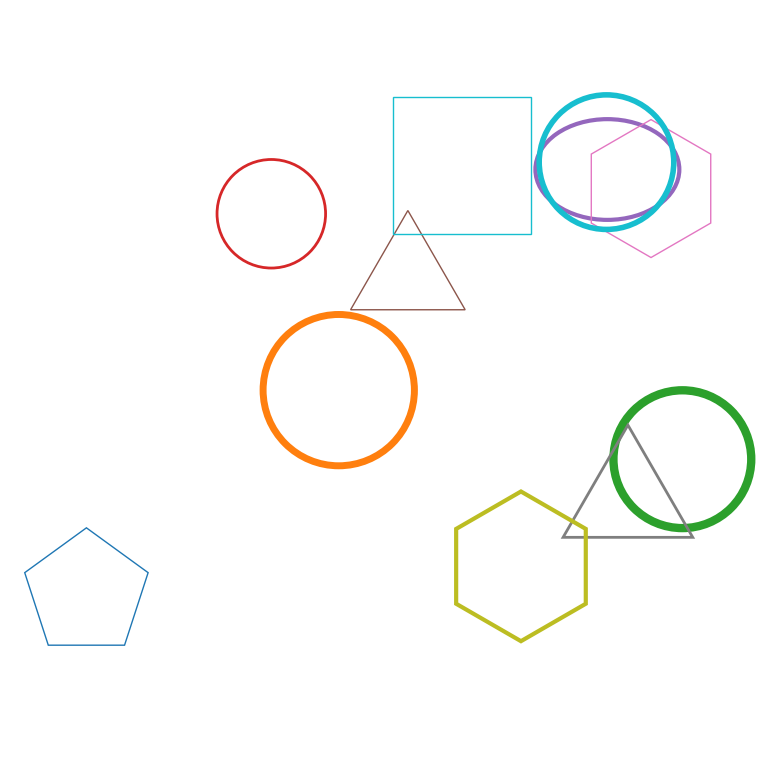[{"shape": "pentagon", "thickness": 0.5, "radius": 0.42, "center": [0.112, 0.23]}, {"shape": "circle", "thickness": 2.5, "radius": 0.49, "center": [0.44, 0.493]}, {"shape": "circle", "thickness": 3, "radius": 0.45, "center": [0.886, 0.404]}, {"shape": "circle", "thickness": 1, "radius": 0.35, "center": [0.352, 0.722]}, {"shape": "oval", "thickness": 1.5, "radius": 0.47, "center": [0.789, 0.78]}, {"shape": "triangle", "thickness": 0.5, "radius": 0.43, "center": [0.53, 0.641]}, {"shape": "hexagon", "thickness": 0.5, "radius": 0.45, "center": [0.845, 0.755]}, {"shape": "triangle", "thickness": 1, "radius": 0.49, "center": [0.815, 0.351]}, {"shape": "hexagon", "thickness": 1.5, "radius": 0.49, "center": [0.677, 0.265]}, {"shape": "circle", "thickness": 2, "radius": 0.44, "center": [0.788, 0.789]}, {"shape": "square", "thickness": 0.5, "radius": 0.45, "center": [0.6, 0.785]}]